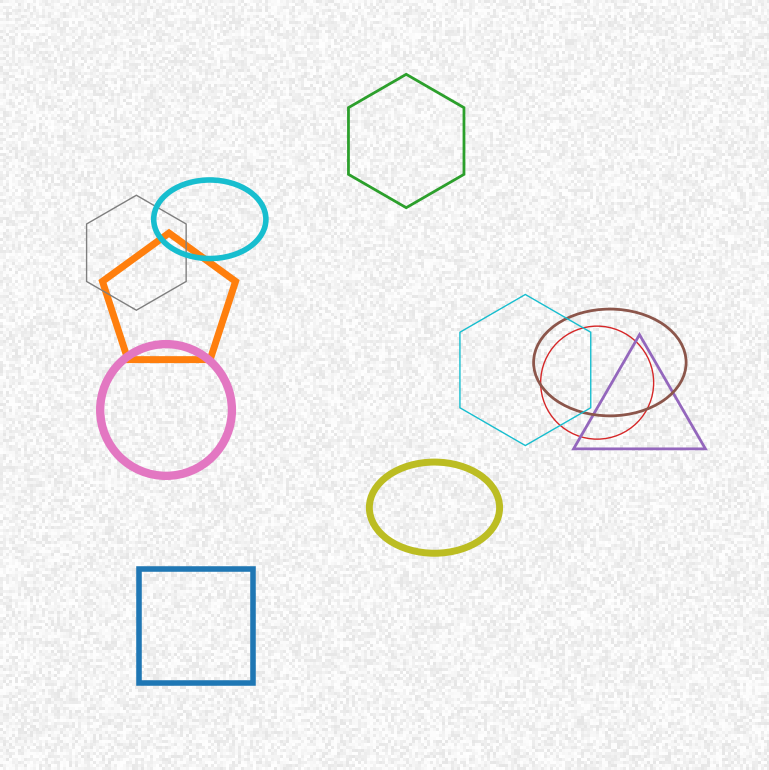[{"shape": "square", "thickness": 2, "radius": 0.37, "center": [0.255, 0.187]}, {"shape": "pentagon", "thickness": 2.5, "radius": 0.45, "center": [0.219, 0.606]}, {"shape": "hexagon", "thickness": 1, "radius": 0.43, "center": [0.528, 0.817]}, {"shape": "circle", "thickness": 0.5, "radius": 0.37, "center": [0.776, 0.503]}, {"shape": "triangle", "thickness": 1, "radius": 0.49, "center": [0.831, 0.466]}, {"shape": "oval", "thickness": 1, "radius": 0.5, "center": [0.792, 0.529]}, {"shape": "circle", "thickness": 3, "radius": 0.43, "center": [0.216, 0.468]}, {"shape": "hexagon", "thickness": 0.5, "radius": 0.37, "center": [0.177, 0.672]}, {"shape": "oval", "thickness": 2.5, "radius": 0.42, "center": [0.564, 0.341]}, {"shape": "oval", "thickness": 2, "radius": 0.36, "center": [0.272, 0.715]}, {"shape": "hexagon", "thickness": 0.5, "radius": 0.49, "center": [0.682, 0.519]}]